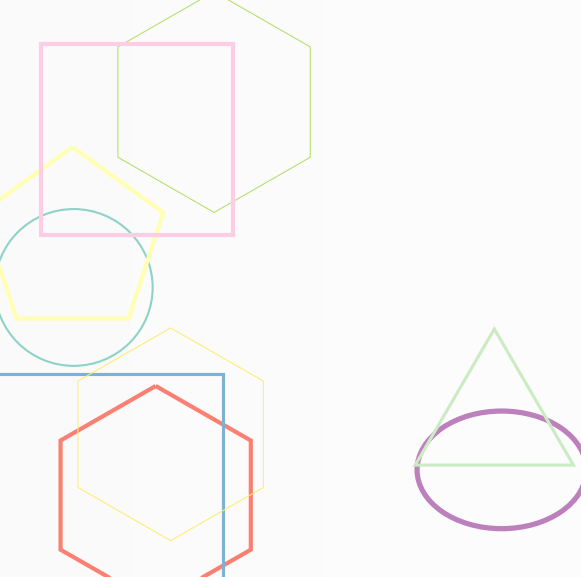[{"shape": "circle", "thickness": 1, "radius": 0.68, "center": [0.127, 0.501]}, {"shape": "pentagon", "thickness": 2, "radius": 0.82, "center": [0.125, 0.58]}, {"shape": "hexagon", "thickness": 2, "radius": 0.94, "center": [0.268, 0.142]}, {"shape": "square", "thickness": 1.5, "radius": 0.99, "center": [0.186, 0.154]}, {"shape": "hexagon", "thickness": 0.5, "radius": 0.96, "center": [0.368, 0.822]}, {"shape": "square", "thickness": 2, "radius": 0.83, "center": [0.236, 0.757]}, {"shape": "oval", "thickness": 2.5, "radius": 0.73, "center": [0.863, 0.186]}, {"shape": "triangle", "thickness": 1.5, "radius": 0.79, "center": [0.85, 0.272]}, {"shape": "hexagon", "thickness": 0.5, "radius": 0.92, "center": [0.294, 0.247]}]